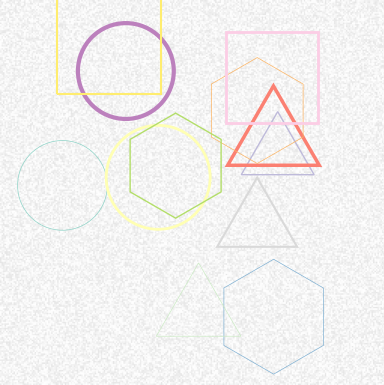[{"shape": "circle", "thickness": 0.5, "radius": 0.58, "center": [0.162, 0.518]}, {"shape": "circle", "thickness": 2, "radius": 0.68, "center": [0.411, 0.539]}, {"shape": "triangle", "thickness": 1, "radius": 0.55, "center": [0.721, 0.601]}, {"shape": "triangle", "thickness": 2.5, "radius": 0.69, "center": [0.71, 0.639]}, {"shape": "hexagon", "thickness": 0.5, "radius": 0.75, "center": [0.711, 0.177]}, {"shape": "hexagon", "thickness": 0.5, "radius": 0.69, "center": [0.668, 0.713]}, {"shape": "hexagon", "thickness": 1, "radius": 0.68, "center": [0.456, 0.57]}, {"shape": "square", "thickness": 2, "radius": 0.59, "center": [0.707, 0.799]}, {"shape": "triangle", "thickness": 1.5, "radius": 0.6, "center": [0.668, 0.419]}, {"shape": "circle", "thickness": 3, "radius": 0.62, "center": [0.327, 0.815]}, {"shape": "triangle", "thickness": 0.5, "radius": 0.63, "center": [0.516, 0.19]}, {"shape": "square", "thickness": 1.5, "radius": 0.67, "center": [0.284, 0.892]}]